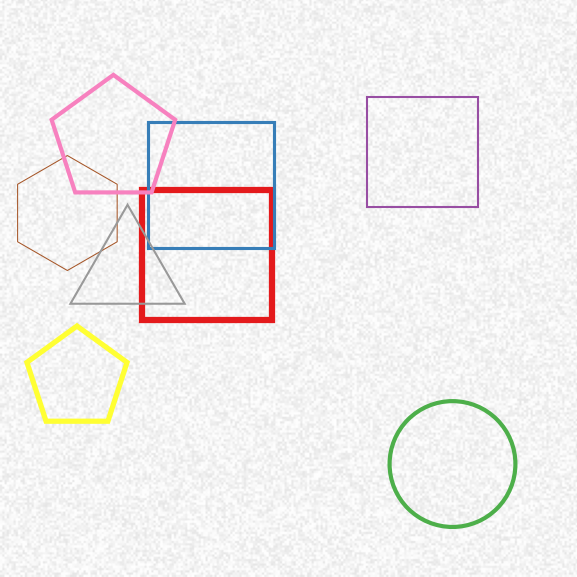[{"shape": "square", "thickness": 3, "radius": 0.57, "center": [0.358, 0.557]}, {"shape": "square", "thickness": 1.5, "radius": 0.55, "center": [0.365, 0.678]}, {"shape": "circle", "thickness": 2, "radius": 0.54, "center": [0.784, 0.196]}, {"shape": "square", "thickness": 1, "radius": 0.48, "center": [0.732, 0.736]}, {"shape": "pentagon", "thickness": 2.5, "radius": 0.46, "center": [0.133, 0.343]}, {"shape": "hexagon", "thickness": 0.5, "radius": 0.5, "center": [0.117, 0.63]}, {"shape": "pentagon", "thickness": 2, "radius": 0.56, "center": [0.196, 0.757]}, {"shape": "triangle", "thickness": 1, "radius": 0.57, "center": [0.221, 0.53]}]